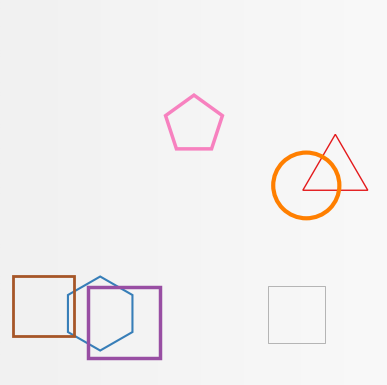[{"shape": "triangle", "thickness": 1, "radius": 0.48, "center": [0.865, 0.554]}, {"shape": "hexagon", "thickness": 1.5, "radius": 0.48, "center": [0.259, 0.186]}, {"shape": "square", "thickness": 2.5, "radius": 0.46, "center": [0.32, 0.162]}, {"shape": "circle", "thickness": 3, "radius": 0.43, "center": [0.79, 0.518]}, {"shape": "square", "thickness": 2, "radius": 0.39, "center": [0.112, 0.206]}, {"shape": "pentagon", "thickness": 2.5, "radius": 0.39, "center": [0.501, 0.676]}, {"shape": "square", "thickness": 0.5, "radius": 0.37, "center": [0.766, 0.184]}]